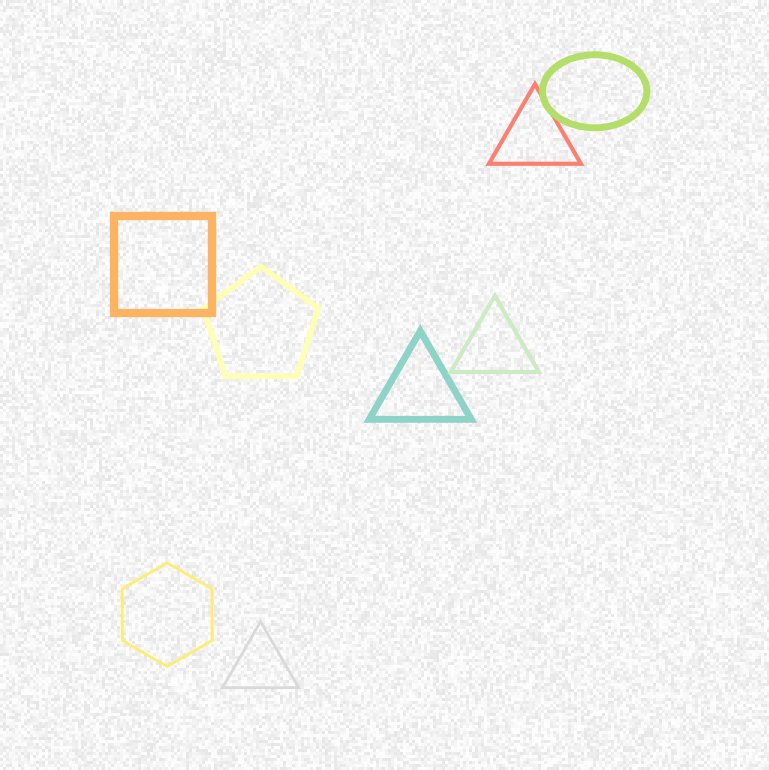[{"shape": "triangle", "thickness": 2.5, "radius": 0.38, "center": [0.546, 0.494]}, {"shape": "pentagon", "thickness": 2, "radius": 0.39, "center": [0.339, 0.575]}, {"shape": "triangle", "thickness": 1.5, "radius": 0.34, "center": [0.695, 0.822]}, {"shape": "square", "thickness": 3, "radius": 0.32, "center": [0.212, 0.656]}, {"shape": "oval", "thickness": 2.5, "radius": 0.34, "center": [0.772, 0.881]}, {"shape": "triangle", "thickness": 1, "radius": 0.29, "center": [0.338, 0.135]}, {"shape": "triangle", "thickness": 1.5, "radius": 0.33, "center": [0.643, 0.55]}, {"shape": "hexagon", "thickness": 1, "radius": 0.34, "center": [0.217, 0.202]}]